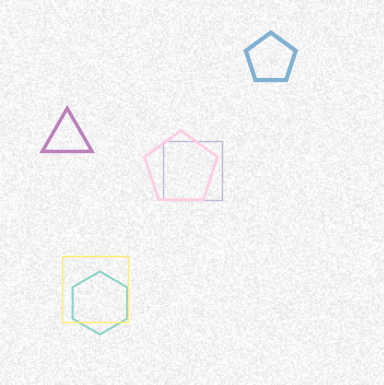[{"shape": "hexagon", "thickness": 1.5, "radius": 0.41, "center": [0.259, 0.213]}, {"shape": "square", "thickness": 1, "radius": 0.39, "center": [0.5, 0.557]}, {"shape": "pentagon", "thickness": 3, "radius": 0.34, "center": [0.703, 0.847]}, {"shape": "pentagon", "thickness": 2, "radius": 0.5, "center": [0.47, 0.562]}, {"shape": "triangle", "thickness": 2.5, "radius": 0.37, "center": [0.175, 0.644]}, {"shape": "square", "thickness": 1, "radius": 0.43, "center": [0.246, 0.25]}]